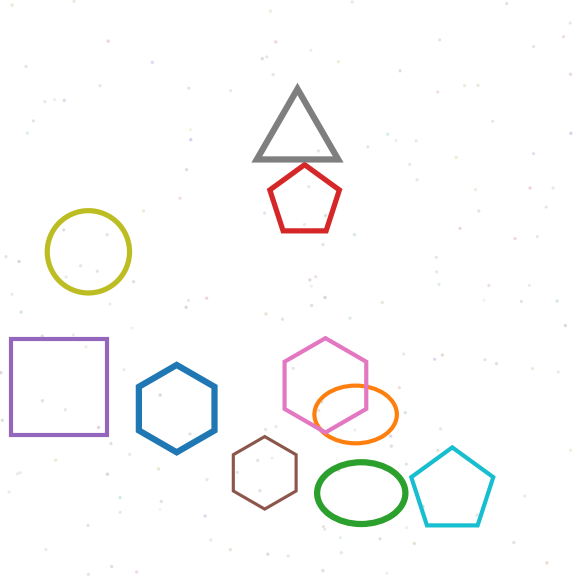[{"shape": "hexagon", "thickness": 3, "radius": 0.38, "center": [0.306, 0.292]}, {"shape": "oval", "thickness": 2, "radius": 0.36, "center": [0.616, 0.281]}, {"shape": "oval", "thickness": 3, "radius": 0.38, "center": [0.626, 0.145]}, {"shape": "pentagon", "thickness": 2.5, "radius": 0.32, "center": [0.527, 0.651]}, {"shape": "square", "thickness": 2, "radius": 0.42, "center": [0.102, 0.329]}, {"shape": "hexagon", "thickness": 1.5, "radius": 0.31, "center": [0.458, 0.18]}, {"shape": "hexagon", "thickness": 2, "radius": 0.41, "center": [0.563, 0.332]}, {"shape": "triangle", "thickness": 3, "radius": 0.41, "center": [0.515, 0.764]}, {"shape": "circle", "thickness": 2.5, "radius": 0.36, "center": [0.153, 0.563]}, {"shape": "pentagon", "thickness": 2, "radius": 0.37, "center": [0.783, 0.15]}]